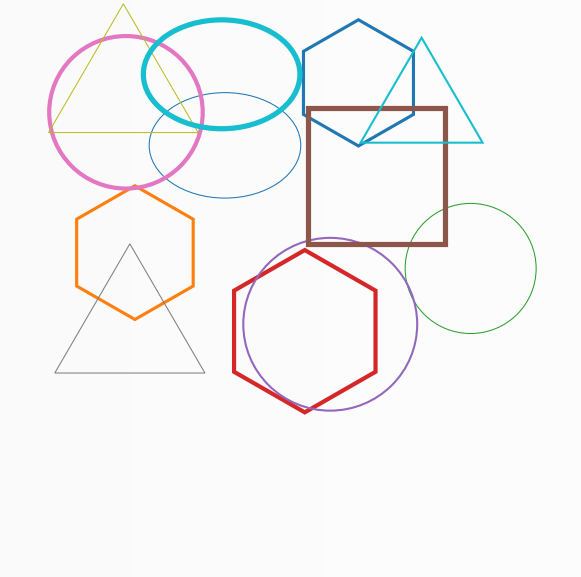[{"shape": "hexagon", "thickness": 1.5, "radius": 0.55, "center": [0.617, 0.856]}, {"shape": "oval", "thickness": 0.5, "radius": 0.65, "center": [0.387, 0.747]}, {"shape": "hexagon", "thickness": 1.5, "radius": 0.58, "center": [0.232, 0.562]}, {"shape": "circle", "thickness": 0.5, "radius": 0.56, "center": [0.81, 0.534]}, {"shape": "hexagon", "thickness": 2, "radius": 0.7, "center": [0.524, 0.426]}, {"shape": "circle", "thickness": 1, "radius": 0.75, "center": [0.568, 0.438]}, {"shape": "square", "thickness": 2.5, "radius": 0.59, "center": [0.648, 0.695]}, {"shape": "circle", "thickness": 2, "radius": 0.66, "center": [0.217, 0.805]}, {"shape": "triangle", "thickness": 0.5, "radius": 0.75, "center": [0.223, 0.428]}, {"shape": "triangle", "thickness": 0.5, "radius": 0.74, "center": [0.212, 0.844]}, {"shape": "oval", "thickness": 2.5, "radius": 0.67, "center": [0.381, 0.87]}, {"shape": "triangle", "thickness": 1, "radius": 0.61, "center": [0.725, 0.813]}]